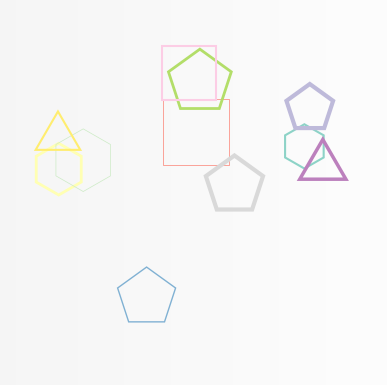[{"shape": "hexagon", "thickness": 1.5, "radius": 0.29, "center": [0.785, 0.62]}, {"shape": "hexagon", "thickness": 2, "radius": 0.34, "center": [0.152, 0.561]}, {"shape": "pentagon", "thickness": 3, "radius": 0.32, "center": [0.799, 0.719]}, {"shape": "square", "thickness": 0.5, "radius": 0.43, "center": [0.506, 0.657]}, {"shape": "pentagon", "thickness": 1, "radius": 0.39, "center": [0.378, 0.228]}, {"shape": "pentagon", "thickness": 2, "radius": 0.43, "center": [0.516, 0.787]}, {"shape": "square", "thickness": 1.5, "radius": 0.35, "center": [0.488, 0.811]}, {"shape": "pentagon", "thickness": 3, "radius": 0.39, "center": [0.605, 0.519]}, {"shape": "triangle", "thickness": 2.5, "radius": 0.34, "center": [0.833, 0.569]}, {"shape": "hexagon", "thickness": 0.5, "radius": 0.41, "center": [0.215, 0.584]}, {"shape": "triangle", "thickness": 1.5, "radius": 0.33, "center": [0.15, 0.644]}]